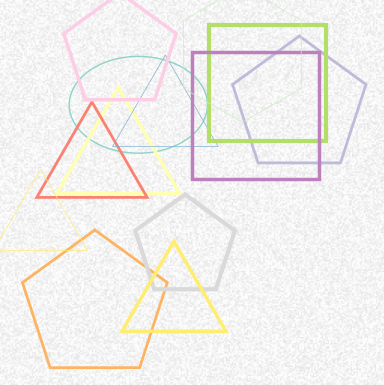[{"shape": "oval", "thickness": 1, "radius": 0.9, "center": [0.359, 0.728]}, {"shape": "triangle", "thickness": 2.5, "radius": 0.92, "center": [0.307, 0.59]}, {"shape": "pentagon", "thickness": 2, "radius": 0.91, "center": [0.777, 0.724]}, {"shape": "triangle", "thickness": 2, "radius": 0.83, "center": [0.239, 0.57]}, {"shape": "triangle", "thickness": 0.5, "radius": 0.79, "center": [0.429, 0.699]}, {"shape": "pentagon", "thickness": 2, "radius": 0.99, "center": [0.246, 0.205]}, {"shape": "square", "thickness": 3, "radius": 0.75, "center": [0.695, 0.784]}, {"shape": "pentagon", "thickness": 2.5, "radius": 0.77, "center": [0.312, 0.865]}, {"shape": "pentagon", "thickness": 3, "radius": 0.68, "center": [0.481, 0.359]}, {"shape": "square", "thickness": 2.5, "radius": 0.82, "center": [0.663, 0.701]}, {"shape": "hexagon", "thickness": 0.5, "radius": 0.88, "center": [0.63, 0.859]}, {"shape": "triangle", "thickness": 2.5, "radius": 0.78, "center": [0.452, 0.217]}, {"shape": "triangle", "thickness": 0.5, "radius": 0.7, "center": [0.105, 0.42]}]